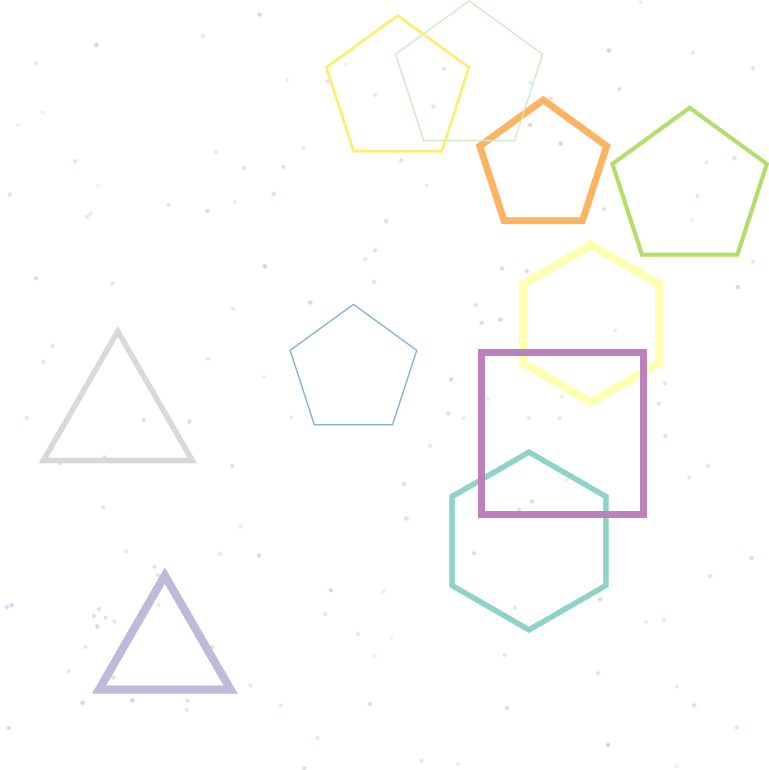[{"shape": "hexagon", "thickness": 2, "radius": 0.58, "center": [0.687, 0.297]}, {"shape": "hexagon", "thickness": 3, "radius": 0.51, "center": [0.768, 0.58]}, {"shape": "triangle", "thickness": 3, "radius": 0.49, "center": [0.214, 0.154]}, {"shape": "pentagon", "thickness": 0.5, "radius": 0.43, "center": [0.459, 0.518]}, {"shape": "pentagon", "thickness": 2.5, "radius": 0.43, "center": [0.706, 0.784]}, {"shape": "pentagon", "thickness": 1.5, "radius": 0.53, "center": [0.896, 0.755]}, {"shape": "triangle", "thickness": 2, "radius": 0.56, "center": [0.153, 0.458]}, {"shape": "square", "thickness": 2.5, "radius": 0.52, "center": [0.73, 0.438]}, {"shape": "pentagon", "thickness": 0.5, "radius": 0.5, "center": [0.609, 0.899]}, {"shape": "pentagon", "thickness": 1, "radius": 0.49, "center": [0.517, 0.882]}]